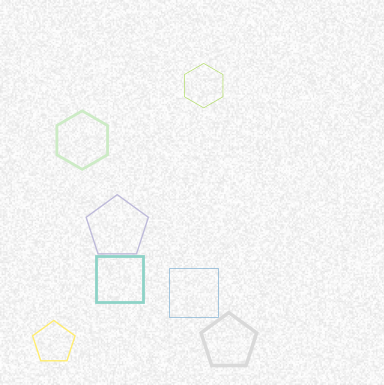[{"shape": "square", "thickness": 2, "radius": 0.3, "center": [0.311, 0.275]}, {"shape": "pentagon", "thickness": 1, "radius": 0.42, "center": [0.305, 0.409]}, {"shape": "square", "thickness": 0.5, "radius": 0.32, "center": [0.502, 0.241]}, {"shape": "hexagon", "thickness": 0.5, "radius": 0.29, "center": [0.529, 0.778]}, {"shape": "pentagon", "thickness": 2.5, "radius": 0.38, "center": [0.594, 0.112]}, {"shape": "hexagon", "thickness": 2, "radius": 0.38, "center": [0.214, 0.636]}, {"shape": "pentagon", "thickness": 1, "radius": 0.29, "center": [0.14, 0.11]}]